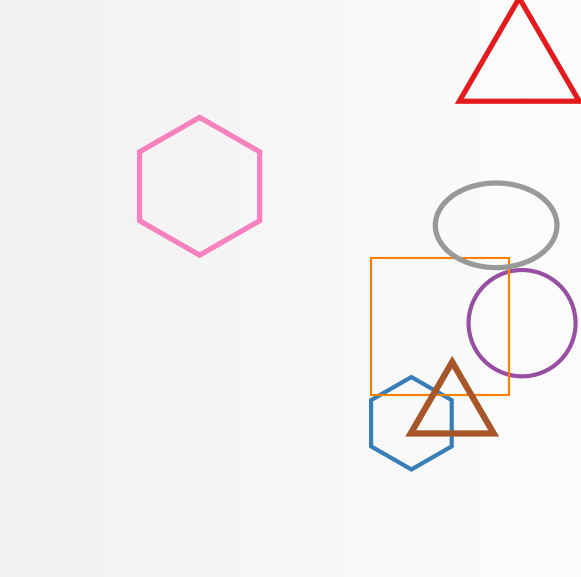[{"shape": "triangle", "thickness": 2.5, "radius": 0.6, "center": [0.893, 0.883]}, {"shape": "hexagon", "thickness": 2, "radius": 0.4, "center": [0.708, 0.266]}, {"shape": "circle", "thickness": 2, "radius": 0.46, "center": [0.898, 0.44]}, {"shape": "square", "thickness": 1, "radius": 0.59, "center": [0.757, 0.433]}, {"shape": "triangle", "thickness": 3, "radius": 0.41, "center": [0.778, 0.29]}, {"shape": "hexagon", "thickness": 2.5, "radius": 0.6, "center": [0.343, 0.677]}, {"shape": "oval", "thickness": 2.5, "radius": 0.52, "center": [0.854, 0.609]}]